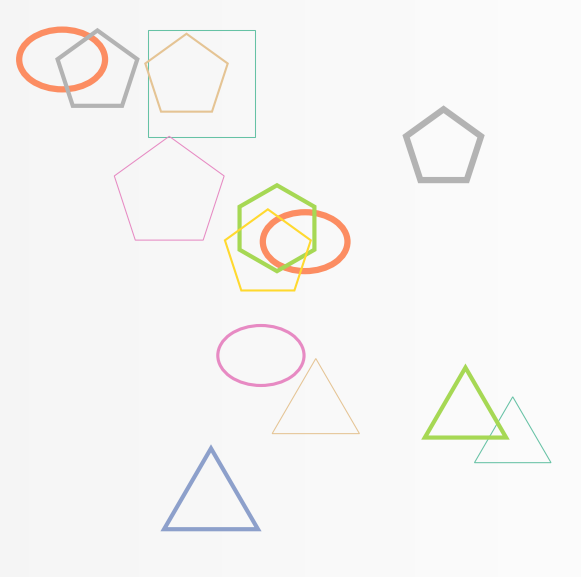[{"shape": "triangle", "thickness": 0.5, "radius": 0.38, "center": [0.882, 0.236]}, {"shape": "square", "thickness": 0.5, "radius": 0.46, "center": [0.347, 0.855]}, {"shape": "oval", "thickness": 3, "radius": 0.37, "center": [0.107, 0.896]}, {"shape": "oval", "thickness": 3, "radius": 0.36, "center": [0.525, 0.581]}, {"shape": "triangle", "thickness": 2, "radius": 0.47, "center": [0.363, 0.129]}, {"shape": "pentagon", "thickness": 0.5, "radius": 0.5, "center": [0.291, 0.664]}, {"shape": "oval", "thickness": 1.5, "radius": 0.37, "center": [0.449, 0.384]}, {"shape": "triangle", "thickness": 2, "radius": 0.4, "center": [0.801, 0.282]}, {"shape": "hexagon", "thickness": 2, "radius": 0.37, "center": [0.477, 0.604]}, {"shape": "pentagon", "thickness": 1, "radius": 0.39, "center": [0.461, 0.559]}, {"shape": "triangle", "thickness": 0.5, "radius": 0.43, "center": [0.543, 0.292]}, {"shape": "pentagon", "thickness": 1, "radius": 0.37, "center": [0.321, 0.866]}, {"shape": "pentagon", "thickness": 3, "radius": 0.34, "center": [0.763, 0.742]}, {"shape": "pentagon", "thickness": 2, "radius": 0.36, "center": [0.168, 0.874]}]